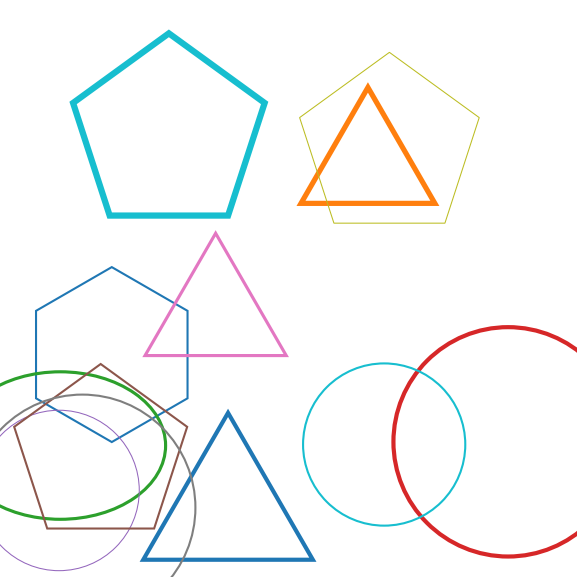[{"shape": "triangle", "thickness": 2, "radius": 0.85, "center": [0.395, 0.115]}, {"shape": "hexagon", "thickness": 1, "radius": 0.76, "center": [0.194, 0.385]}, {"shape": "triangle", "thickness": 2.5, "radius": 0.67, "center": [0.637, 0.714]}, {"shape": "oval", "thickness": 1.5, "radius": 0.91, "center": [0.104, 0.228]}, {"shape": "circle", "thickness": 2, "radius": 0.99, "center": [0.88, 0.234]}, {"shape": "circle", "thickness": 0.5, "radius": 0.69, "center": [0.102, 0.15]}, {"shape": "pentagon", "thickness": 1, "radius": 0.79, "center": [0.174, 0.211]}, {"shape": "triangle", "thickness": 1.5, "radius": 0.71, "center": [0.373, 0.454]}, {"shape": "circle", "thickness": 1, "radius": 0.98, "center": [0.143, 0.12]}, {"shape": "pentagon", "thickness": 0.5, "radius": 0.82, "center": [0.674, 0.745]}, {"shape": "circle", "thickness": 1, "radius": 0.7, "center": [0.665, 0.229]}, {"shape": "pentagon", "thickness": 3, "radius": 0.87, "center": [0.292, 0.767]}]